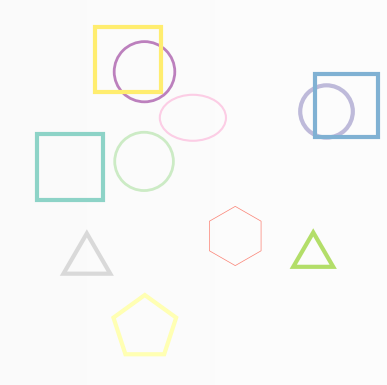[{"shape": "square", "thickness": 3, "radius": 0.43, "center": [0.181, 0.567]}, {"shape": "pentagon", "thickness": 3, "radius": 0.43, "center": [0.374, 0.149]}, {"shape": "circle", "thickness": 3, "radius": 0.34, "center": [0.843, 0.711]}, {"shape": "hexagon", "thickness": 0.5, "radius": 0.38, "center": [0.607, 0.387]}, {"shape": "square", "thickness": 3, "radius": 0.41, "center": [0.895, 0.726]}, {"shape": "triangle", "thickness": 3, "radius": 0.3, "center": [0.808, 0.337]}, {"shape": "oval", "thickness": 1.5, "radius": 0.43, "center": [0.498, 0.694]}, {"shape": "triangle", "thickness": 3, "radius": 0.35, "center": [0.224, 0.324]}, {"shape": "circle", "thickness": 2, "radius": 0.39, "center": [0.373, 0.814]}, {"shape": "circle", "thickness": 2, "radius": 0.38, "center": [0.372, 0.581]}, {"shape": "square", "thickness": 3, "radius": 0.42, "center": [0.33, 0.845]}]